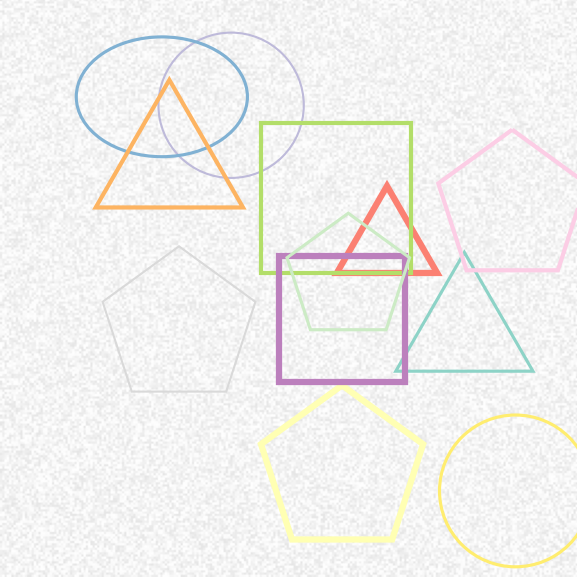[{"shape": "triangle", "thickness": 1.5, "radius": 0.69, "center": [0.804, 0.425]}, {"shape": "pentagon", "thickness": 3, "radius": 0.74, "center": [0.592, 0.184]}, {"shape": "circle", "thickness": 1, "radius": 0.63, "center": [0.4, 0.817]}, {"shape": "triangle", "thickness": 3, "radius": 0.5, "center": [0.67, 0.577]}, {"shape": "oval", "thickness": 1.5, "radius": 0.74, "center": [0.28, 0.832]}, {"shape": "triangle", "thickness": 2, "radius": 0.74, "center": [0.293, 0.714]}, {"shape": "square", "thickness": 2, "radius": 0.65, "center": [0.581, 0.657]}, {"shape": "pentagon", "thickness": 2, "radius": 0.67, "center": [0.887, 0.64]}, {"shape": "pentagon", "thickness": 1, "radius": 0.7, "center": [0.31, 0.434]}, {"shape": "square", "thickness": 3, "radius": 0.55, "center": [0.592, 0.447]}, {"shape": "pentagon", "thickness": 1.5, "radius": 0.56, "center": [0.603, 0.518]}, {"shape": "circle", "thickness": 1.5, "radius": 0.66, "center": [0.892, 0.149]}]